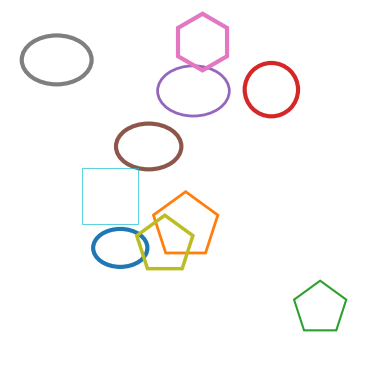[{"shape": "oval", "thickness": 3, "radius": 0.35, "center": [0.312, 0.356]}, {"shape": "pentagon", "thickness": 2, "radius": 0.44, "center": [0.482, 0.414]}, {"shape": "pentagon", "thickness": 1.5, "radius": 0.36, "center": [0.832, 0.2]}, {"shape": "circle", "thickness": 3, "radius": 0.35, "center": [0.705, 0.767]}, {"shape": "oval", "thickness": 2, "radius": 0.47, "center": [0.502, 0.764]}, {"shape": "oval", "thickness": 3, "radius": 0.42, "center": [0.386, 0.62]}, {"shape": "hexagon", "thickness": 3, "radius": 0.37, "center": [0.526, 0.891]}, {"shape": "oval", "thickness": 3, "radius": 0.45, "center": [0.147, 0.844]}, {"shape": "pentagon", "thickness": 2.5, "radius": 0.38, "center": [0.428, 0.364]}, {"shape": "square", "thickness": 0.5, "radius": 0.36, "center": [0.286, 0.49]}]